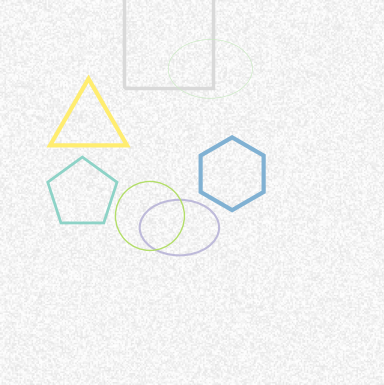[{"shape": "pentagon", "thickness": 2, "radius": 0.47, "center": [0.214, 0.497]}, {"shape": "oval", "thickness": 1.5, "radius": 0.52, "center": [0.466, 0.409]}, {"shape": "hexagon", "thickness": 3, "radius": 0.47, "center": [0.603, 0.549]}, {"shape": "circle", "thickness": 1, "radius": 0.45, "center": [0.389, 0.439]}, {"shape": "square", "thickness": 2.5, "radius": 0.58, "center": [0.438, 0.889]}, {"shape": "oval", "thickness": 0.5, "radius": 0.55, "center": [0.546, 0.821]}, {"shape": "triangle", "thickness": 3, "radius": 0.58, "center": [0.23, 0.68]}]